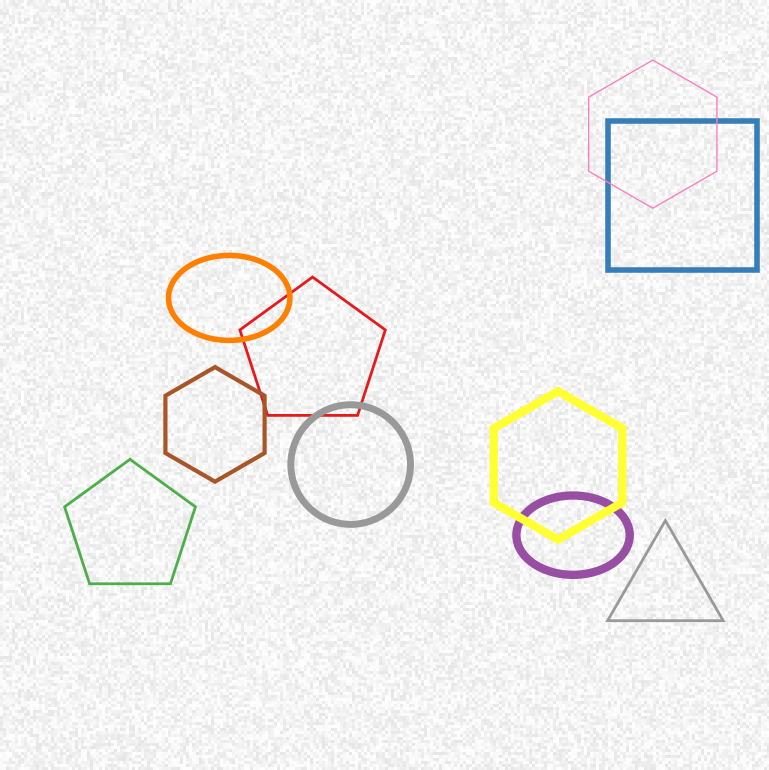[{"shape": "pentagon", "thickness": 1, "radius": 0.5, "center": [0.406, 0.541]}, {"shape": "square", "thickness": 2, "radius": 0.48, "center": [0.887, 0.746]}, {"shape": "pentagon", "thickness": 1, "radius": 0.45, "center": [0.169, 0.314]}, {"shape": "oval", "thickness": 3, "radius": 0.37, "center": [0.744, 0.305]}, {"shape": "oval", "thickness": 2, "radius": 0.39, "center": [0.298, 0.613]}, {"shape": "hexagon", "thickness": 3, "radius": 0.48, "center": [0.725, 0.396]}, {"shape": "hexagon", "thickness": 1.5, "radius": 0.37, "center": [0.279, 0.449]}, {"shape": "hexagon", "thickness": 0.5, "radius": 0.48, "center": [0.848, 0.826]}, {"shape": "triangle", "thickness": 1, "radius": 0.43, "center": [0.864, 0.237]}, {"shape": "circle", "thickness": 2.5, "radius": 0.39, "center": [0.455, 0.397]}]